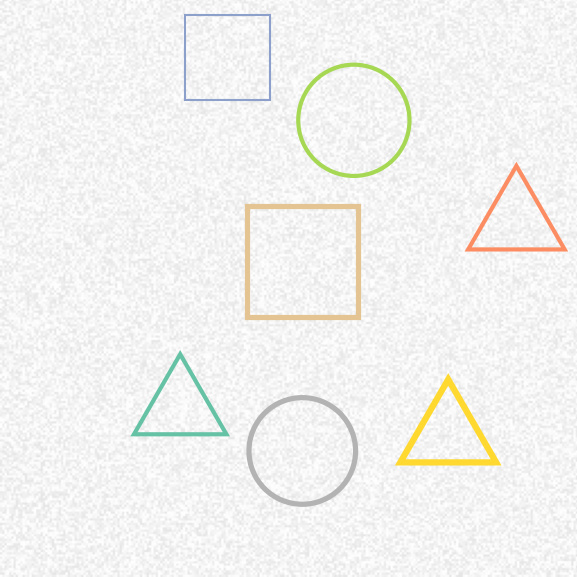[{"shape": "triangle", "thickness": 2, "radius": 0.46, "center": [0.312, 0.293]}, {"shape": "triangle", "thickness": 2, "radius": 0.48, "center": [0.894, 0.615]}, {"shape": "square", "thickness": 1, "radius": 0.37, "center": [0.394, 0.899]}, {"shape": "circle", "thickness": 2, "radius": 0.48, "center": [0.613, 0.791]}, {"shape": "triangle", "thickness": 3, "radius": 0.48, "center": [0.776, 0.246]}, {"shape": "square", "thickness": 2.5, "radius": 0.48, "center": [0.524, 0.546]}, {"shape": "circle", "thickness": 2.5, "radius": 0.46, "center": [0.523, 0.218]}]